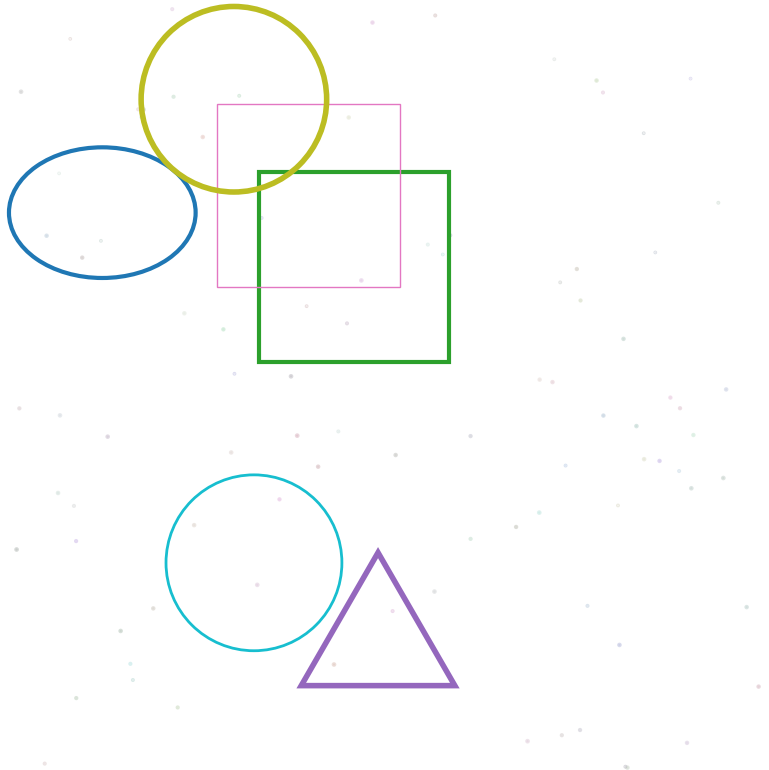[{"shape": "oval", "thickness": 1.5, "radius": 0.61, "center": [0.133, 0.724]}, {"shape": "square", "thickness": 1.5, "radius": 0.62, "center": [0.46, 0.654]}, {"shape": "triangle", "thickness": 2, "radius": 0.58, "center": [0.491, 0.167]}, {"shape": "square", "thickness": 0.5, "radius": 0.59, "center": [0.401, 0.746]}, {"shape": "circle", "thickness": 2, "radius": 0.6, "center": [0.304, 0.871]}, {"shape": "circle", "thickness": 1, "radius": 0.57, "center": [0.33, 0.269]}]